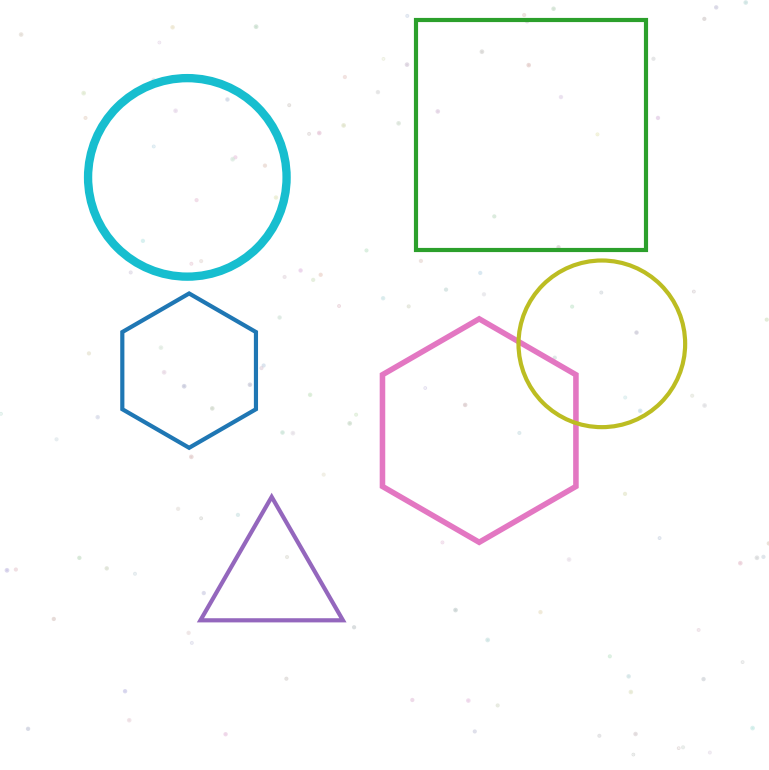[{"shape": "hexagon", "thickness": 1.5, "radius": 0.5, "center": [0.246, 0.519]}, {"shape": "square", "thickness": 1.5, "radius": 0.75, "center": [0.69, 0.825]}, {"shape": "triangle", "thickness": 1.5, "radius": 0.53, "center": [0.353, 0.248]}, {"shape": "hexagon", "thickness": 2, "radius": 0.73, "center": [0.622, 0.441]}, {"shape": "circle", "thickness": 1.5, "radius": 0.54, "center": [0.782, 0.553]}, {"shape": "circle", "thickness": 3, "radius": 0.64, "center": [0.243, 0.77]}]